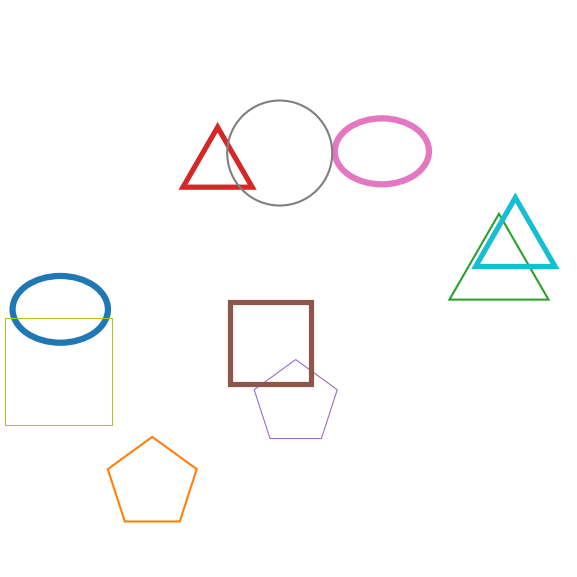[{"shape": "oval", "thickness": 3, "radius": 0.41, "center": [0.104, 0.463]}, {"shape": "pentagon", "thickness": 1, "radius": 0.4, "center": [0.264, 0.162]}, {"shape": "triangle", "thickness": 1, "radius": 0.5, "center": [0.864, 0.53]}, {"shape": "triangle", "thickness": 2.5, "radius": 0.35, "center": [0.377, 0.71]}, {"shape": "pentagon", "thickness": 0.5, "radius": 0.38, "center": [0.512, 0.301]}, {"shape": "square", "thickness": 2.5, "radius": 0.35, "center": [0.468, 0.405]}, {"shape": "oval", "thickness": 3, "radius": 0.41, "center": [0.661, 0.737]}, {"shape": "circle", "thickness": 1, "radius": 0.45, "center": [0.484, 0.734]}, {"shape": "square", "thickness": 0.5, "radius": 0.46, "center": [0.101, 0.356]}, {"shape": "triangle", "thickness": 2.5, "radius": 0.4, "center": [0.892, 0.577]}]